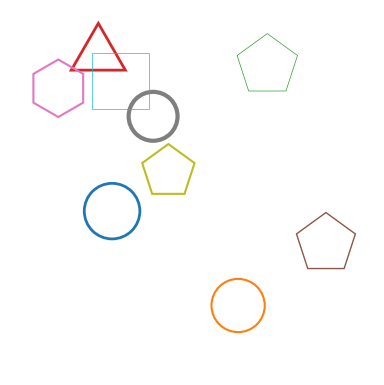[{"shape": "circle", "thickness": 2, "radius": 0.36, "center": [0.291, 0.452]}, {"shape": "circle", "thickness": 1.5, "radius": 0.35, "center": [0.618, 0.206]}, {"shape": "pentagon", "thickness": 0.5, "radius": 0.41, "center": [0.694, 0.83]}, {"shape": "triangle", "thickness": 2, "radius": 0.41, "center": [0.255, 0.858]}, {"shape": "pentagon", "thickness": 1, "radius": 0.4, "center": [0.847, 0.368]}, {"shape": "hexagon", "thickness": 1.5, "radius": 0.37, "center": [0.151, 0.771]}, {"shape": "circle", "thickness": 3, "radius": 0.32, "center": [0.398, 0.698]}, {"shape": "pentagon", "thickness": 1.5, "radius": 0.36, "center": [0.437, 0.554]}, {"shape": "square", "thickness": 0.5, "radius": 0.37, "center": [0.313, 0.789]}]